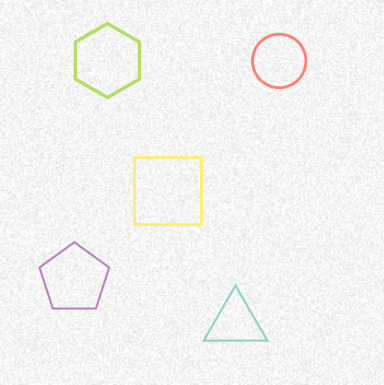[{"shape": "triangle", "thickness": 1.5, "radius": 0.48, "center": [0.612, 0.163]}, {"shape": "circle", "thickness": 2, "radius": 0.35, "center": [0.725, 0.842]}, {"shape": "hexagon", "thickness": 2.5, "radius": 0.48, "center": [0.279, 0.843]}, {"shape": "pentagon", "thickness": 1.5, "radius": 0.48, "center": [0.193, 0.276]}, {"shape": "square", "thickness": 2, "radius": 0.43, "center": [0.436, 0.504]}]